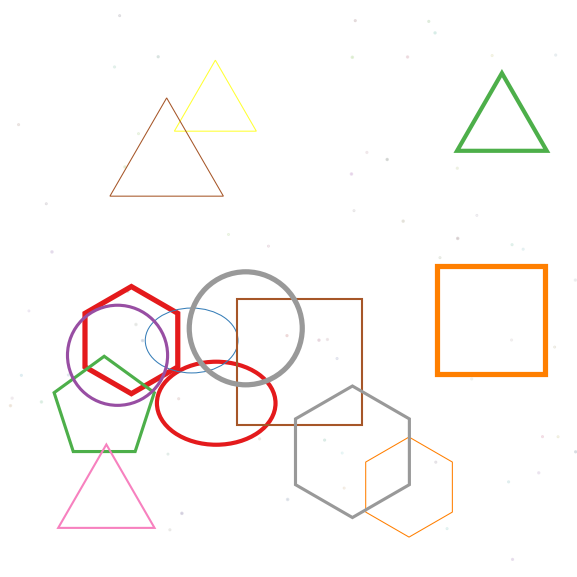[{"shape": "hexagon", "thickness": 2.5, "radius": 0.46, "center": [0.228, 0.41]}, {"shape": "oval", "thickness": 2, "radius": 0.51, "center": [0.374, 0.301]}, {"shape": "oval", "thickness": 0.5, "radius": 0.4, "center": [0.332, 0.41]}, {"shape": "pentagon", "thickness": 1.5, "radius": 0.46, "center": [0.18, 0.291]}, {"shape": "triangle", "thickness": 2, "radius": 0.45, "center": [0.869, 0.783]}, {"shape": "circle", "thickness": 1.5, "radius": 0.43, "center": [0.204, 0.384]}, {"shape": "square", "thickness": 2.5, "radius": 0.47, "center": [0.851, 0.445]}, {"shape": "hexagon", "thickness": 0.5, "radius": 0.43, "center": [0.708, 0.156]}, {"shape": "triangle", "thickness": 0.5, "radius": 0.41, "center": [0.373, 0.813]}, {"shape": "triangle", "thickness": 0.5, "radius": 0.57, "center": [0.289, 0.716]}, {"shape": "square", "thickness": 1, "radius": 0.54, "center": [0.519, 0.372]}, {"shape": "triangle", "thickness": 1, "radius": 0.48, "center": [0.184, 0.133]}, {"shape": "hexagon", "thickness": 1.5, "radius": 0.57, "center": [0.61, 0.217]}, {"shape": "circle", "thickness": 2.5, "radius": 0.49, "center": [0.426, 0.431]}]